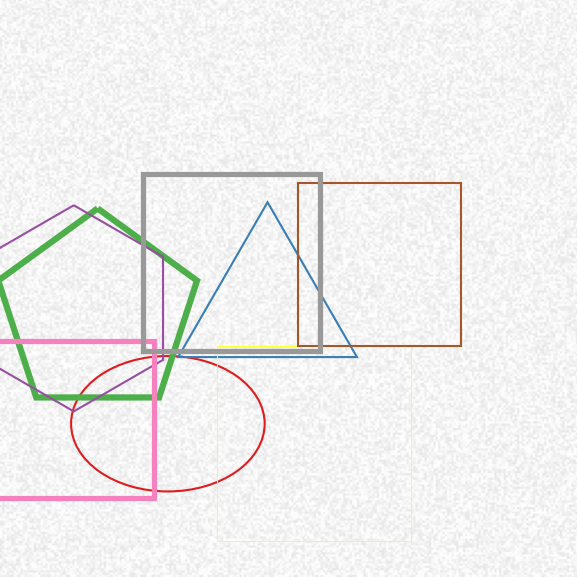[{"shape": "oval", "thickness": 1, "radius": 0.84, "center": [0.291, 0.265]}, {"shape": "triangle", "thickness": 1, "radius": 0.89, "center": [0.463, 0.47]}, {"shape": "pentagon", "thickness": 3, "radius": 0.9, "center": [0.169, 0.457]}, {"shape": "hexagon", "thickness": 1, "radius": 0.89, "center": [0.128, 0.465]}, {"shape": "square", "thickness": 0.5, "radius": 0.84, "center": [0.543, 0.231]}, {"shape": "square", "thickness": 1, "radius": 0.7, "center": [0.657, 0.541]}, {"shape": "square", "thickness": 2.5, "radius": 0.68, "center": [0.131, 0.273]}, {"shape": "square", "thickness": 2.5, "radius": 0.77, "center": [0.4, 0.545]}]